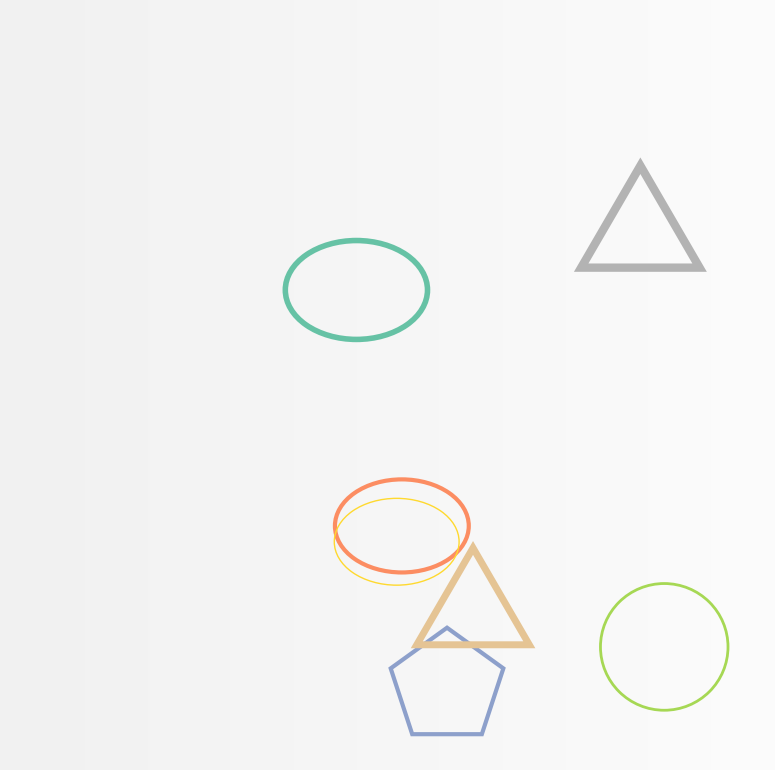[{"shape": "oval", "thickness": 2, "radius": 0.46, "center": [0.46, 0.623]}, {"shape": "oval", "thickness": 1.5, "radius": 0.43, "center": [0.519, 0.317]}, {"shape": "pentagon", "thickness": 1.5, "radius": 0.38, "center": [0.577, 0.108]}, {"shape": "circle", "thickness": 1, "radius": 0.41, "center": [0.857, 0.16]}, {"shape": "oval", "thickness": 0.5, "radius": 0.4, "center": [0.512, 0.296]}, {"shape": "triangle", "thickness": 2.5, "radius": 0.42, "center": [0.61, 0.205]}, {"shape": "triangle", "thickness": 3, "radius": 0.44, "center": [0.826, 0.697]}]